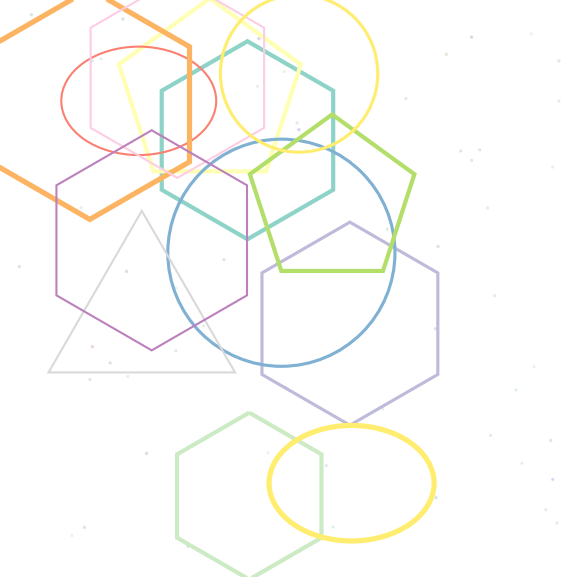[{"shape": "hexagon", "thickness": 2, "radius": 0.86, "center": [0.429, 0.756]}, {"shape": "pentagon", "thickness": 2, "radius": 0.83, "center": [0.363, 0.836]}, {"shape": "hexagon", "thickness": 1.5, "radius": 0.88, "center": [0.606, 0.439]}, {"shape": "oval", "thickness": 1, "radius": 0.67, "center": [0.24, 0.825]}, {"shape": "circle", "thickness": 1.5, "radius": 0.98, "center": [0.487, 0.562]}, {"shape": "hexagon", "thickness": 2.5, "radius": 1.0, "center": [0.156, 0.819]}, {"shape": "pentagon", "thickness": 2, "radius": 0.75, "center": [0.575, 0.651]}, {"shape": "hexagon", "thickness": 1, "radius": 0.87, "center": [0.307, 0.864]}, {"shape": "triangle", "thickness": 1, "radius": 0.93, "center": [0.246, 0.448]}, {"shape": "hexagon", "thickness": 1, "radius": 0.95, "center": [0.263, 0.583]}, {"shape": "hexagon", "thickness": 2, "radius": 0.72, "center": [0.432, 0.14]}, {"shape": "oval", "thickness": 2.5, "radius": 0.71, "center": [0.609, 0.162]}, {"shape": "circle", "thickness": 1.5, "radius": 0.68, "center": [0.518, 0.872]}]